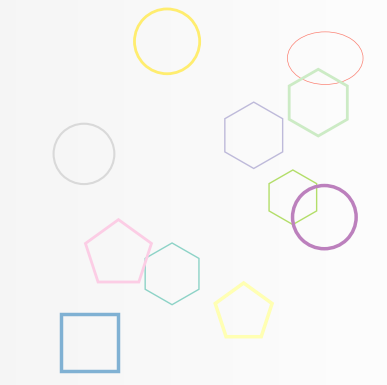[{"shape": "hexagon", "thickness": 1, "radius": 0.4, "center": [0.444, 0.289]}, {"shape": "pentagon", "thickness": 2.5, "radius": 0.39, "center": [0.629, 0.188]}, {"shape": "hexagon", "thickness": 1, "radius": 0.43, "center": [0.655, 0.649]}, {"shape": "oval", "thickness": 0.5, "radius": 0.49, "center": [0.839, 0.849]}, {"shape": "square", "thickness": 2.5, "radius": 0.37, "center": [0.231, 0.111]}, {"shape": "hexagon", "thickness": 1, "radius": 0.35, "center": [0.756, 0.488]}, {"shape": "pentagon", "thickness": 2, "radius": 0.45, "center": [0.306, 0.34]}, {"shape": "circle", "thickness": 1.5, "radius": 0.39, "center": [0.217, 0.6]}, {"shape": "circle", "thickness": 2.5, "radius": 0.41, "center": [0.837, 0.436]}, {"shape": "hexagon", "thickness": 2, "radius": 0.43, "center": [0.821, 0.733]}, {"shape": "circle", "thickness": 2, "radius": 0.42, "center": [0.431, 0.893]}]